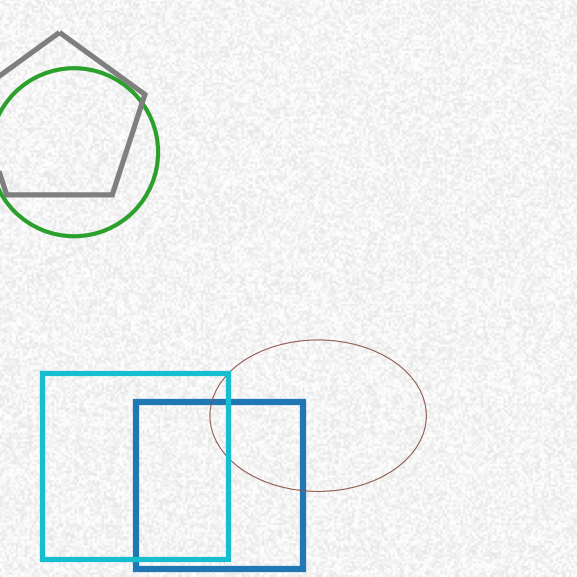[{"shape": "square", "thickness": 3, "radius": 0.72, "center": [0.379, 0.158]}, {"shape": "circle", "thickness": 2, "radius": 0.73, "center": [0.128, 0.736]}, {"shape": "oval", "thickness": 0.5, "radius": 0.94, "center": [0.551, 0.279]}, {"shape": "pentagon", "thickness": 2.5, "radius": 0.78, "center": [0.103, 0.788]}, {"shape": "square", "thickness": 2.5, "radius": 0.8, "center": [0.233, 0.192]}]